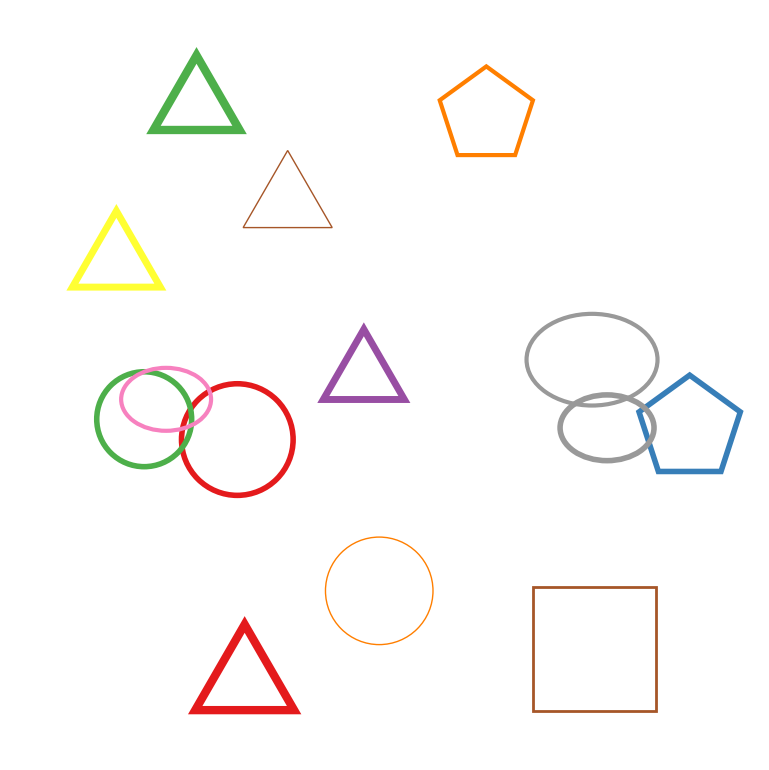[{"shape": "circle", "thickness": 2, "radius": 0.36, "center": [0.308, 0.429]}, {"shape": "triangle", "thickness": 3, "radius": 0.37, "center": [0.318, 0.115]}, {"shape": "pentagon", "thickness": 2, "radius": 0.35, "center": [0.896, 0.444]}, {"shape": "triangle", "thickness": 3, "radius": 0.32, "center": [0.255, 0.863]}, {"shape": "circle", "thickness": 2, "radius": 0.31, "center": [0.187, 0.456]}, {"shape": "triangle", "thickness": 2.5, "radius": 0.3, "center": [0.473, 0.512]}, {"shape": "circle", "thickness": 0.5, "radius": 0.35, "center": [0.493, 0.233]}, {"shape": "pentagon", "thickness": 1.5, "radius": 0.32, "center": [0.632, 0.85]}, {"shape": "triangle", "thickness": 2.5, "radius": 0.33, "center": [0.151, 0.66]}, {"shape": "triangle", "thickness": 0.5, "radius": 0.33, "center": [0.374, 0.738]}, {"shape": "square", "thickness": 1, "radius": 0.4, "center": [0.772, 0.157]}, {"shape": "oval", "thickness": 1.5, "radius": 0.29, "center": [0.216, 0.481]}, {"shape": "oval", "thickness": 2, "radius": 0.31, "center": [0.788, 0.444]}, {"shape": "oval", "thickness": 1.5, "radius": 0.43, "center": [0.769, 0.533]}]